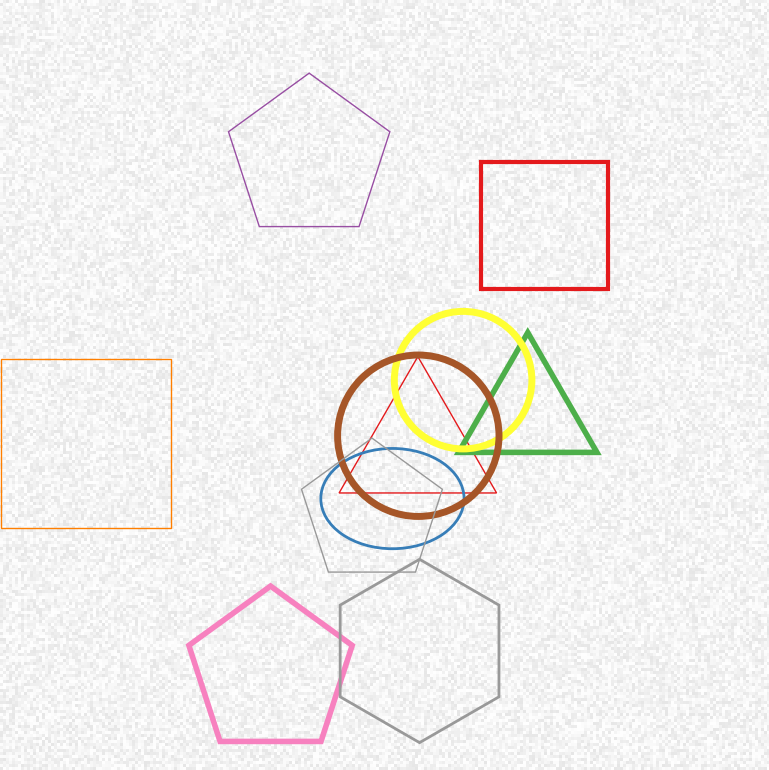[{"shape": "triangle", "thickness": 0.5, "radius": 0.59, "center": [0.543, 0.419]}, {"shape": "square", "thickness": 1.5, "radius": 0.41, "center": [0.707, 0.707]}, {"shape": "oval", "thickness": 1, "radius": 0.47, "center": [0.51, 0.352]}, {"shape": "triangle", "thickness": 2, "radius": 0.52, "center": [0.685, 0.464]}, {"shape": "pentagon", "thickness": 0.5, "radius": 0.55, "center": [0.402, 0.795]}, {"shape": "square", "thickness": 0.5, "radius": 0.55, "center": [0.111, 0.424]}, {"shape": "circle", "thickness": 2.5, "radius": 0.45, "center": [0.601, 0.506]}, {"shape": "circle", "thickness": 2.5, "radius": 0.52, "center": [0.543, 0.434]}, {"shape": "pentagon", "thickness": 2, "radius": 0.56, "center": [0.351, 0.127]}, {"shape": "pentagon", "thickness": 0.5, "radius": 0.48, "center": [0.483, 0.335]}, {"shape": "hexagon", "thickness": 1, "radius": 0.6, "center": [0.545, 0.155]}]